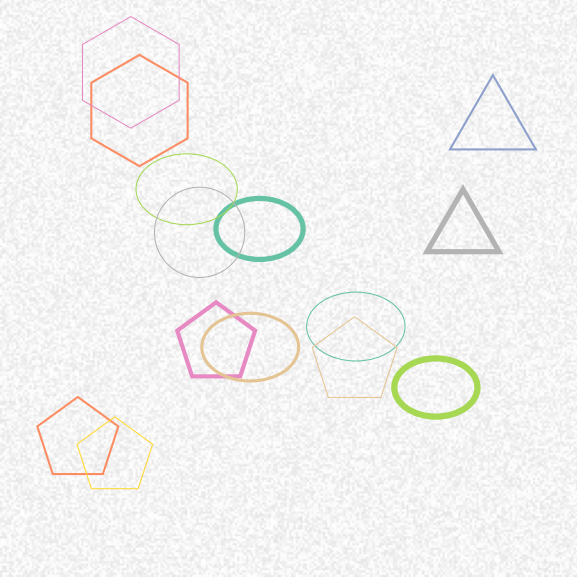[{"shape": "oval", "thickness": 0.5, "radius": 0.43, "center": [0.616, 0.434]}, {"shape": "oval", "thickness": 2.5, "radius": 0.38, "center": [0.449, 0.603]}, {"shape": "pentagon", "thickness": 1, "radius": 0.37, "center": [0.135, 0.238]}, {"shape": "hexagon", "thickness": 1, "radius": 0.48, "center": [0.242, 0.808]}, {"shape": "triangle", "thickness": 1, "radius": 0.43, "center": [0.854, 0.783]}, {"shape": "hexagon", "thickness": 0.5, "radius": 0.48, "center": [0.227, 0.874]}, {"shape": "pentagon", "thickness": 2, "radius": 0.35, "center": [0.374, 0.405]}, {"shape": "oval", "thickness": 3, "radius": 0.36, "center": [0.755, 0.328]}, {"shape": "oval", "thickness": 0.5, "radius": 0.44, "center": [0.323, 0.671]}, {"shape": "pentagon", "thickness": 0.5, "radius": 0.34, "center": [0.199, 0.209]}, {"shape": "pentagon", "thickness": 0.5, "radius": 0.39, "center": [0.614, 0.373]}, {"shape": "oval", "thickness": 1.5, "radius": 0.42, "center": [0.433, 0.398]}, {"shape": "triangle", "thickness": 2.5, "radius": 0.36, "center": [0.802, 0.599]}, {"shape": "circle", "thickness": 0.5, "radius": 0.39, "center": [0.346, 0.597]}]